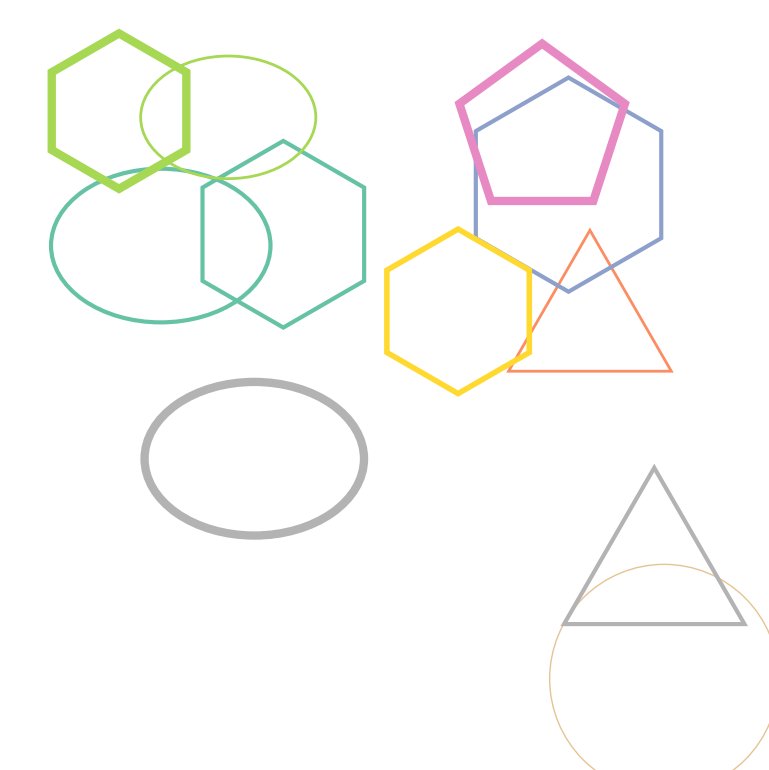[{"shape": "oval", "thickness": 1.5, "radius": 0.71, "center": [0.209, 0.681]}, {"shape": "hexagon", "thickness": 1.5, "radius": 0.61, "center": [0.368, 0.696]}, {"shape": "triangle", "thickness": 1, "radius": 0.61, "center": [0.766, 0.579]}, {"shape": "hexagon", "thickness": 1.5, "radius": 0.7, "center": [0.738, 0.76]}, {"shape": "pentagon", "thickness": 3, "radius": 0.56, "center": [0.704, 0.83]}, {"shape": "oval", "thickness": 1, "radius": 0.57, "center": [0.296, 0.848]}, {"shape": "hexagon", "thickness": 3, "radius": 0.5, "center": [0.155, 0.856]}, {"shape": "hexagon", "thickness": 2, "radius": 0.53, "center": [0.595, 0.596]}, {"shape": "circle", "thickness": 0.5, "radius": 0.74, "center": [0.863, 0.118]}, {"shape": "oval", "thickness": 3, "radius": 0.71, "center": [0.33, 0.404]}, {"shape": "triangle", "thickness": 1.5, "radius": 0.68, "center": [0.85, 0.257]}]